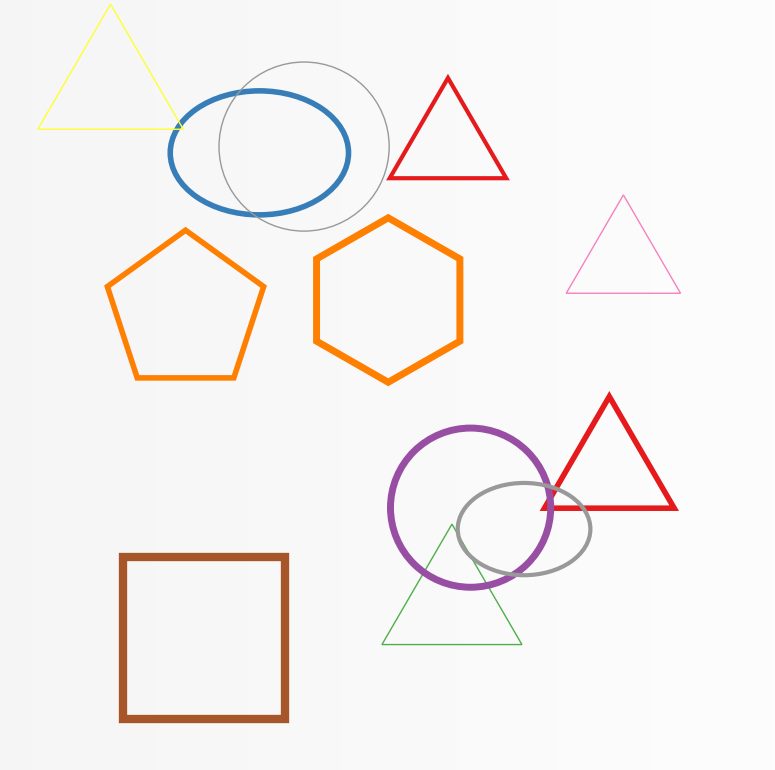[{"shape": "triangle", "thickness": 2, "radius": 0.48, "center": [0.786, 0.388]}, {"shape": "triangle", "thickness": 1.5, "radius": 0.43, "center": [0.578, 0.812]}, {"shape": "oval", "thickness": 2, "radius": 0.58, "center": [0.335, 0.801]}, {"shape": "triangle", "thickness": 0.5, "radius": 0.52, "center": [0.583, 0.215]}, {"shape": "circle", "thickness": 2.5, "radius": 0.52, "center": [0.607, 0.341]}, {"shape": "pentagon", "thickness": 2, "radius": 0.53, "center": [0.239, 0.595]}, {"shape": "hexagon", "thickness": 2.5, "radius": 0.53, "center": [0.501, 0.61]}, {"shape": "triangle", "thickness": 0.5, "radius": 0.54, "center": [0.143, 0.886]}, {"shape": "square", "thickness": 3, "radius": 0.52, "center": [0.263, 0.172]}, {"shape": "triangle", "thickness": 0.5, "radius": 0.43, "center": [0.804, 0.662]}, {"shape": "circle", "thickness": 0.5, "radius": 0.55, "center": [0.392, 0.81]}, {"shape": "oval", "thickness": 1.5, "radius": 0.43, "center": [0.676, 0.313]}]